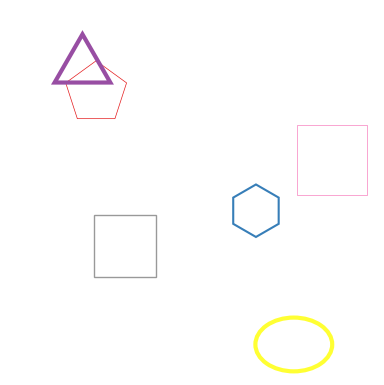[{"shape": "pentagon", "thickness": 0.5, "radius": 0.42, "center": [0.25, 0.759]}, {"shape": "hexagon", "thickness": 1.5, "radius": 0.34, "center": [0.665, 0.453]}, {"shape": "triangle", "thickness": 3, "radius": 0.42, "center": [0.214, 0.827]}, {"shape": "oval", "thickness": 3, "radius": 0.5, "center": [0.763, 0.105]}, {"shape": "square", "thickness": 0.5, "radius": 0.46, "center": [0.863, 0.586]}, {"shape": "square", "thickness": 1, "radius": 0.4, "center": [0.324, 0.36]}]